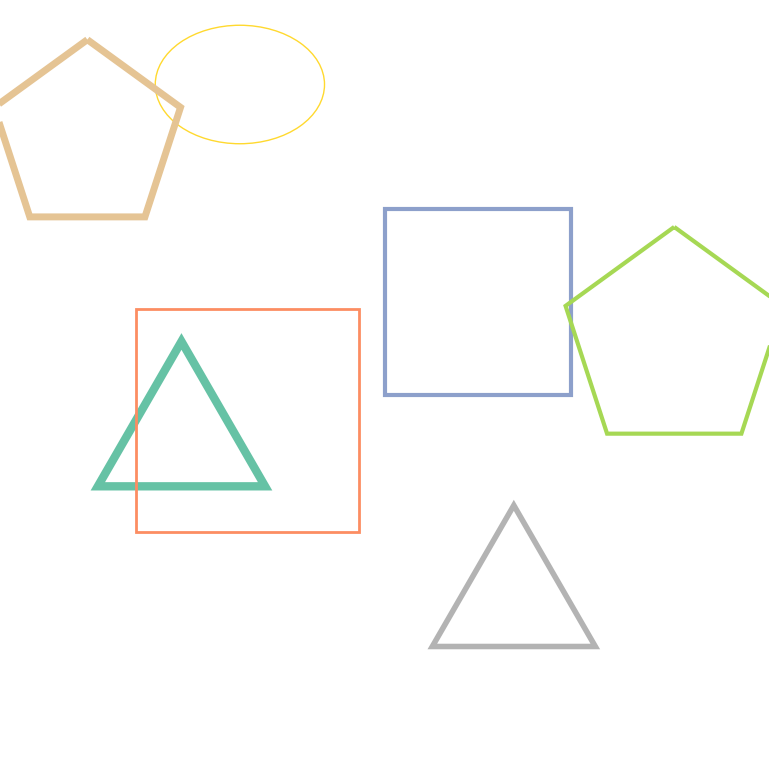[{"shape": "triangle", "thickness": 3, "radius": 0.63, "center": [0.236, 0.431]}, {"shape": "square", "thickness": 1, "radius": 0.72, "center": [0.322, 0.454]}, {"shape": "square", "thickness": 1.5, "radius": 0.6, "center": [0.621, 0.607]}, {"shape": "pentagon", "thickness": 1.5, "radius": 0.74, "center": [0.876, 0.557]}, {"shape": "oval", "thickness": 0.5, "radius": 0.55, "center": [0.312, 0.89]}, {"shape": "pentagon", "thickness": 2.5, "radius": 0.64, "center": [0.113, 0.821]}, {"shape": "triangle", "thickness": 2, "radius": 0.61, "center": [0.667, 0.222]}]